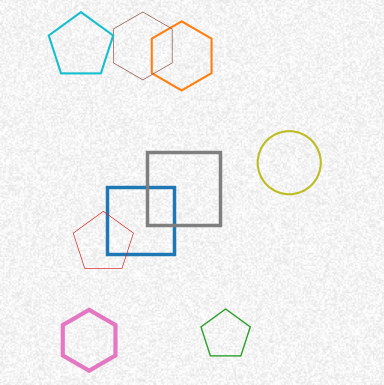[{"shape": "square", "thickness": 2.5, "radius": 0.44, "center": [0.366, 0.428]}, {"shape": "hexagon", "thickness": 1.5, "radius": 0.45, "center": [0.472, 0.855]}, {"shape": "pentagon", "thickness": 1, "radius": 0.34, "center": [0.586, 0.13]}, {"shape": "pentagon", "thickness": 0.5, "radius": 0.41, "center": [0.268, 0.369]}, {"shape": "hexagon", "thickness": 0.5, "radius": 0.44, "center": [0.371, 0.881]}, {"shape": "hexagon", "thickness": 3, "radius": 0.4, "center": [0.232, 0.116]}, {"shape": "square", "thickness": 2.5, "radius": 0.47, "center": [0.476, 0.511]}, {"shape": "circle", "thickness": 1.5, "radius": 0.41, "center": [0.751, 0.577]}, {"shape": "pentagon", "thickness": 1.5, "radius": 0.44, "center": [0.21, 0.881]}]